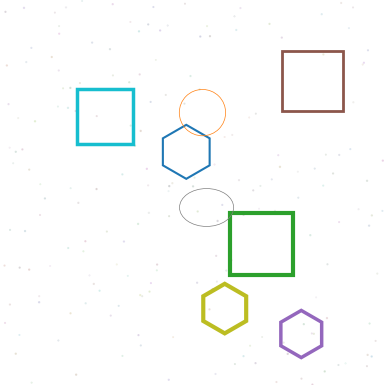[{"shape": "hexagon", "thickness": 1.5, "radius": 0.35, "center": [0.484, 0.606]}, {"shape": "circle", "thickness": 0.5, "radius": 0.3, "center": [0.526, 0.708]}, {"shape": "square", "thickness": 3, "radius": 0.41, "center": [0.679, 0.367]}, {"shape": "hexagon", "thickness": 2.5, "radius": 0.31, "center": [0.782, 0.132]}, {"shape": "square", "thickness": 2, "radius": 0.39, "center": [0.812, 0.79]}, {"shape": "oval", "thickness": 0.5, "radius": 0.35, "center": [0.537, 0.461]}, {"shape": "hexagon", "thickness": 3, "radius": 0.32, "center": [0.584, 0.198]}, {"shape": "square", "thickness": 2.5, "radius": 0.36, "center": [0.272, 0.698]}]